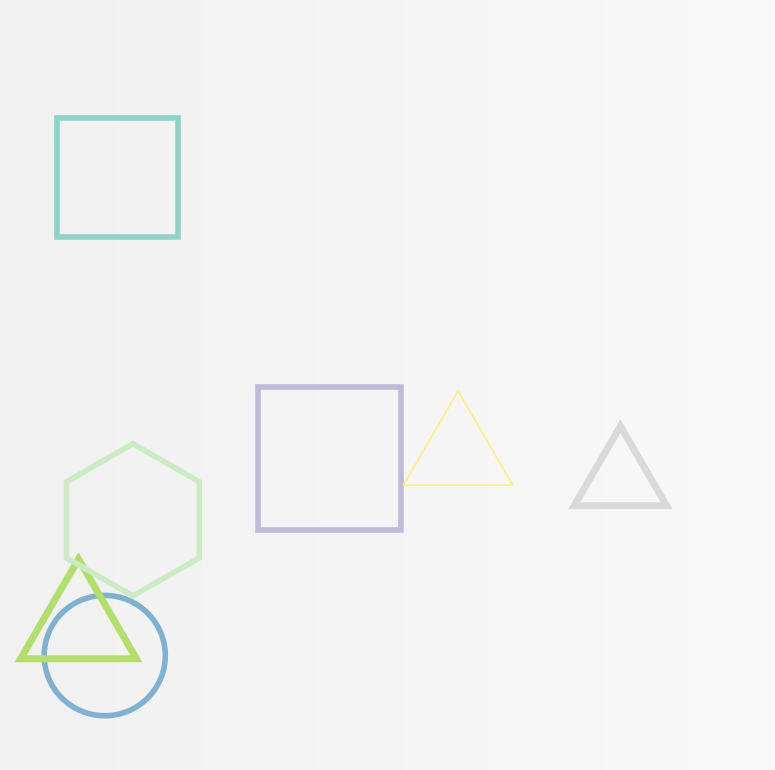[{"shape": "square", "thickness": 2, "radius": 0.39, "center": [0.151, 0.769]}, {"shape": "square", "thickness": 2, "radius": 0.46, "center": [0.425, 0.405]}, {"shape": "circle", "thickness": 2, "radius": 0.39, "center": [0.135, 0.149]}, {"shape": "triangle", "thickness": 2.5, "radius": 0.43, "center": [0.101, 0.188]}, {"shape": "triangle", "thickness": 2.5, "radius": 0.34, "center": [0.801, 0.378]}, {"shape": "hexagon", "thickness": 2, "radius": 0.49, "center": [0.172, 0.325]}, {"shape": "triangle", "thickness": 0.5, "radius": 0.41, "center": [0.591, 0.411]}]